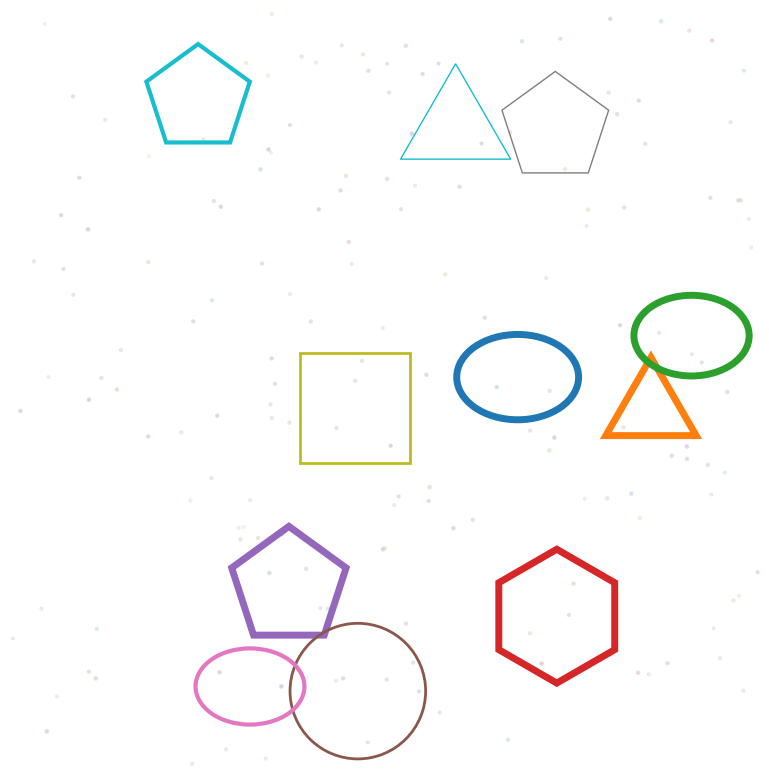[{"shape": "oval", "thickness": 2.5, "radius": 0.4, "center": [0.672, 0.51]}, {"shape": "triangle", "thickness": 2.5, "radius": 0.34, "center": [0.845, 0.468]}, {"shape": "oval", "thickness": 2.5, "radius": 0.37, "center": [0.898, 0.564]}, {"shape": "hexagon", "thickness": 2.5, "radius": 0.43, "center": [0.723, 0.2]}, {"shape": "pentagon", "thickness": 2.5, "radius": 0.39, "center": [0.375, 0.238]}, {"shape": "circle", "thickness": 1, "radius": 0.44, "center": [0.465, 0.102]}, {"shape": "oval", "thickness": 1.5, "radius": 0.35, "center": [0.325, 0.108]}, {"shape": "pentagon", "thickness": 0.5, "radius": 0.36, "center": [0.721, 0.834]}, {"shape": "square", "thickness": 1, "radius": 0.36, "center": [0.461, 0.47]}, {"shape": "triangle", "thickness": 0.5, "radius": 0.41, "center": [0.592, 0.835]}, {"shape": "pentagon", "thickness": 1.5, "radius": 0.35, "center": [0.257, 0.872]}]